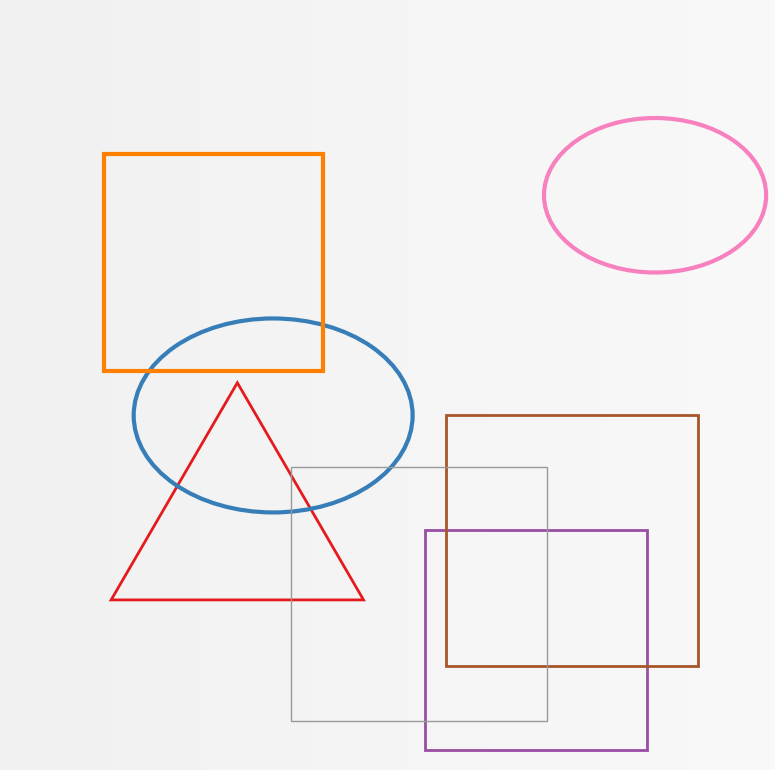[{"shape": "triangle", "thickness": 1, "radius": 0.94, "center": [0.306, 0.315]}, {"shape": "oval", "thickness": 1.5, "radius": 0.9, "center": [0.352, 0.46]}, {"shape": "square", "thickness": 1, "radius": 0.71, "center": [0.692, 0.169]}, {"shape": "square", "thickness": 1.5, "radius": 0.71, "center": [0.276, 0.659]}, {"shape": "square", "thickness": 1, "radius": 0.81, "center": [0.738, 0.297]}, {"shape": "oval", "thickness": 1.5, "radius": 0.72, "center": [0.845, 0.746]}, {"shape": "square", "thickness": 0.5, "radius": 0.83, "center": [0.541, 0.229]}]